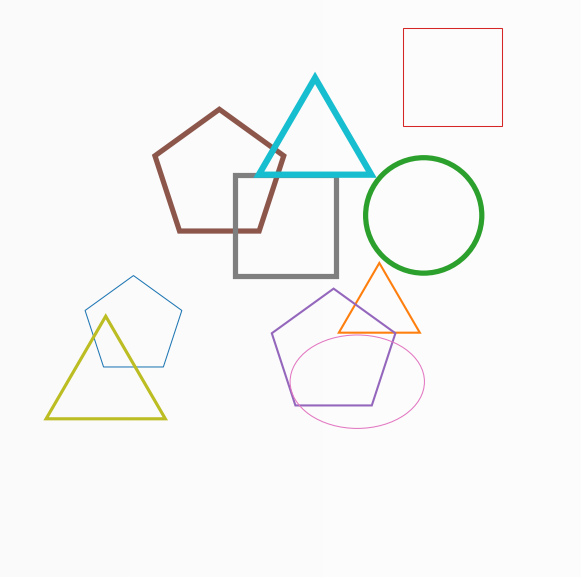[{"shape": "pentagon", "thickness": 0.5, "radius": 0.44, "center": [0.23, 0.434]}, {"shape": "triangle", "thickness": 1, "radius": 0.4, "center": [0.653, 0.463]}, {"shape": "circle", "thickness": 2.5, "radius": 0.5, "center": [0.729, 0.626]}, {"shape": "square", "thickness": 0.5, "radius": 0.43, "center": [0.779, 0.866]}, {"shape": "pentagon", "thickness": 1, "radius": 0.56, "center": [0.574, 0.388]}, {"shape": "pentagon", "thickness": 2.5, "radius": 0.58, "center": [0.377, 0.693]}, {"shape": "oval", "thickness": 0.5, "radius": 0.58, "center": [0.615, 0.338]}, {"shape": "square", "thickness": 2.5, "radius": 0.44, "center": [0.491, 0.608]}, {"shape": "triangle", "thickness": 1.5, "radius": 0.59, "center": [0.182, 0.333]}, {"shape": "triangle", "thickness": 3, "radius": 0.56, "center": [0.542, 0.753]}]